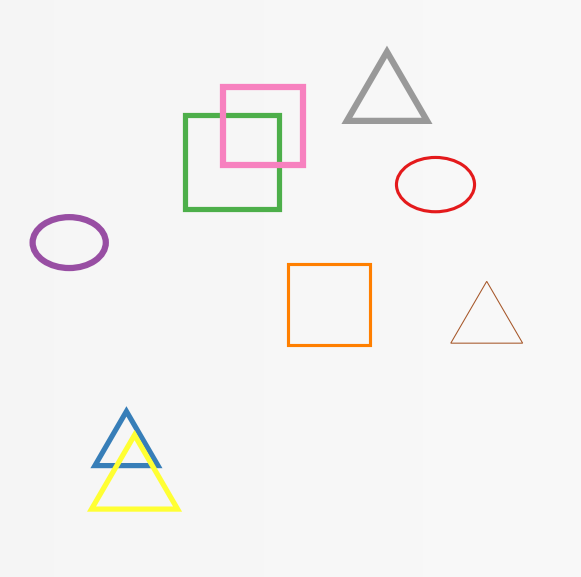[{"shape": "oval", "thickness": 1.5, "radius": 0.34, "center": [0.749, 0.679]}, {"shape": "triangle", "thickness": 2.5, "radius": 0.31, "center": [0.218, 0.224]}, {"shape": "square", "thickness": 2.5, "radius": 0.4, "center": [0.4, 0.719]}, {"shape": "oval", "thickness": 3, "radius": 0.31, "center": [0.119, 0.579]}, {"shape": "square", "thickness": 1.5, "radius": 0.35, "center": [0.566, 0.472]}, {"shape": "triangle", "thickness": 2.5, "radius": 0.43, "center": [0.231, 0.16]}, {"shape": "triangle", "thickness": 0.5, "radius": 0.36, "center": [0.837, 0.441]}, {"shape": "square", "thickness": 3, "radius": 0.34, "center": [0.453, 0.781]}, {"shape": "triangle", "thickness": 3, "radius": 0.4, "center": [0.666, 0.83]}]